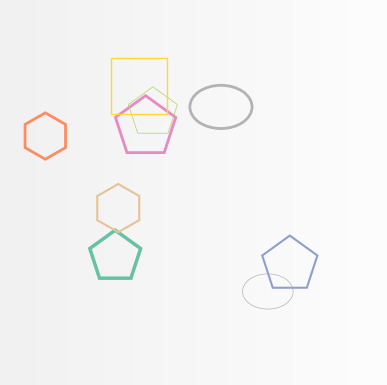[{"shape": "pentagon", "thickness": 2.5, "radius": 0.34, "center": [0.297, 0.333]}, {"shape": "hexagon", "thickness": 2, "radius": 0.3, "center": [0.117, 0.647]}, {"shape": "pentagon", "thickness": 1.5, "radius": 0.37, "center": [0.748, 0.313]}, {"shape": "pentagon", "thickness": 2, "radius": 0.41, "center": [0.376, 0.67]}, {"shape": "pentagon", "thickness": 0.5, "radius": 0.33, "center": [0.395, 0.708]}, {"shape": "square", "thickness": 1, "radius": 0.36, "center": [0.36, 0.777]}, {"shape": "hexagon", "thickness": 1.5, "radius": 0.31, "center": [0.305, 0.46]}, {"shape": "oval", "thickness": 0.5, "radius": 0.33, "center": [0.691, 0.243]}, {"shape": "oval", "thickness": 2, "radius": 0.4, "center": [0.57, 0.722]}]